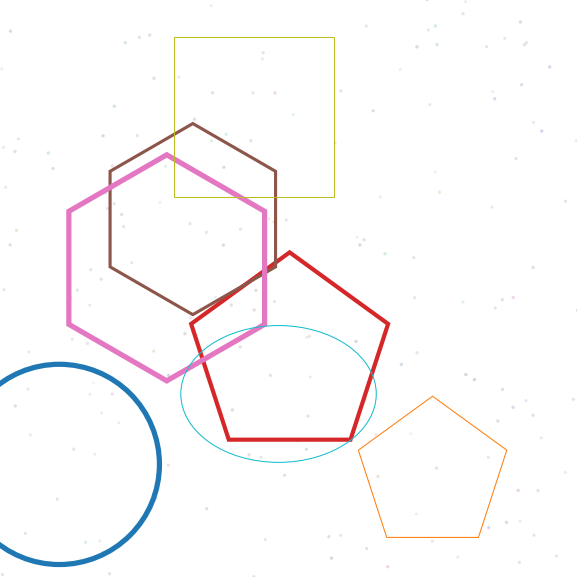[{"shape": "circle", "thickness": 2.5, "radius": 0.87, "center": [0.103, 0.195]}, {"shape": "pentagon", "thickness": 0.5, "radius": 0.68, "center": [0.749, 0.178]}, {"shape": "pentagon", "thickness": 2, "radius": 0.9, "center": [0.502, 0.383]}, {"shape": "hexagon", "thickness": 1.5, "radius": 0.83, "center": [0.334, 0.62]}, {"shape": "hexagon", "thickness": 2.5, "radius": 0.98, "center": [0.289, 0.535]}, {"shape": "square", "thickness": 0.5, "radius": 0.69, "center": [0.441, 0.796]}, {"shape": "oval", "thickness": 0.5, "radius": 0.85, "center": [0.482, 0.317]}]